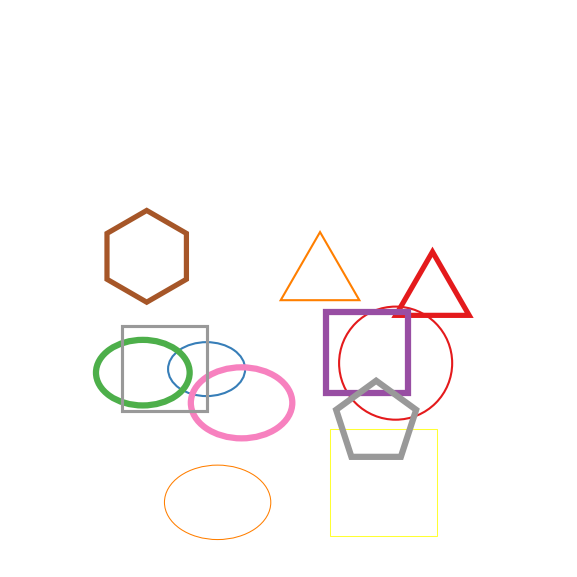[{"shape": "triangle", "thickness": 2.5, "radius": 0.37, "center": [0.749, 0.49]}, {"shape": "circle", "thickness": 1, "radius": 0.49, "center": [0.685, 0.37]}, {"shape": "oval", "thickness": 1, "radius": 0.33, "center": [0.358, 0.36]}, {"shape": "oval", "thickness": 3, "radius": 0.41, "center": [0.247, 0.354]}, {"shape": "square", "thickness": 3, "radius": 0.35, "center": [0.635, 0.389]}, {"shape": "triangle", "thickness": 1, "radius": 0.39, "center": [0.554, 0.519]}, {"shape": "oval", "thickness": 0.5, "radius": 0.46, "center": [0.377, 0.129]}, {"shape": "square", "thickness": 0.5, "radius": 0.46, "center": [0.664, 0.163]}, {"shape": "hexagon", "thickness": 2.5, "radius": 0.4, "center": [0.254, 0.555]}, {"shape": "oval", "thickness": 3, "radius": 0.44, "center": [0.418, 0.302]}, {"shape": "square", "thickness": 1.5, "radius": 0.37, "center": [0.285, 0.362]}, {"shape": "pentagon", "thickness": 3, "radius": 0.36, "center": [0.651, 0.267]}]